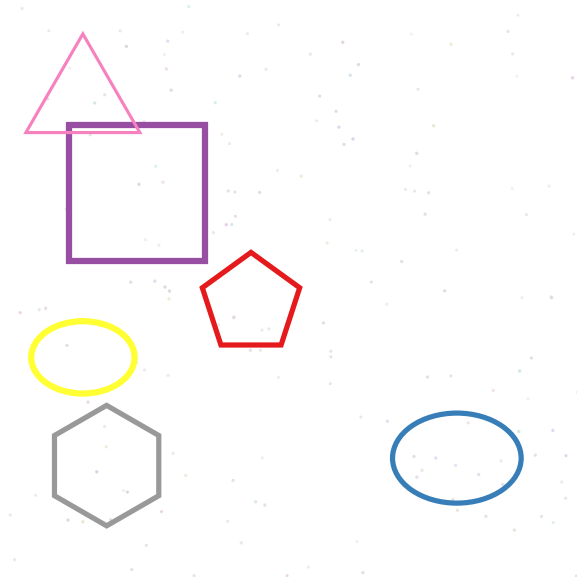[{"shape": "pentagon", "thickness": 2.5, "radius": 0.44, "center": [0.435, 0.473]}, {"shape": "oval", "thickness": 2.5, "radius": 0.56, "center": [0.791, 0.206]}, {"shape": "square", "thickness": 3, "radius": 0.59, "center": [0.238, 0.665]}, {"shape": "oval", "thickness": 3, "radius": 0.45, "center": [0.144, 0.38]}, {"shape": "triangle", "thickness": 1.5, "radius": 0.57, "center": [0.144, 0.827]}, {"shape": "hexagon", "thickness": 2.5, "radius": 0.52, "center": [0.185, 0.193]}]